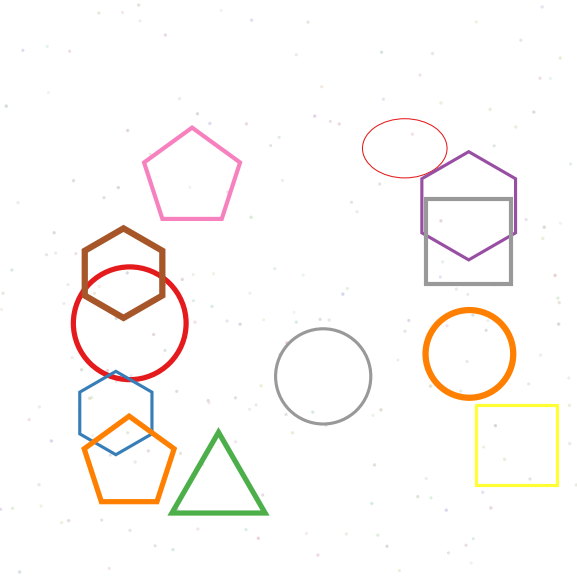[{"shape": "oval", "thickness": 0.5, "radius": 0.37, "center": [0.701, 0.742]}, {"shape": "circle", "thickness": 2.5, "radius": 0.49, "center": [0.225, 0.439]}, {"shape": "hexagon", "thickness": 1.5, "radius": 0.36, "center": [0.201, 0.284]}, {"shape": "triangle", "thickness": 2.5, "radius": 0.47, "center": [0.378, 0.157]}, {"shape": "hexagon", "thickness": 1.5, "radius": 0.47, "center": [0.812, 0.643]}, {"shape": "pentagon", "thickness": 2.5, "radius": 0.41, "center": [0.224, 0.197]}, {"shape": "circle", "thickness": 3, "radius": 0.38, "center": [0.813, 0.386]}, {"shape": "square", "thickness": 1.5, "radius": 0.35, "center": [0.894, 0.229]}, {"shape": "hexagon", "thickness": 3, "radius": 0.39, "center": [0.214, 0.526]}, {"shape": "pentagon", "thickness": 2, "radius": 0.44, "center": [0.333, 0.691]}, {"shape": "square", "thickness": 2, "radius": 0.37, "center": [0.811, 0.581]}, {"shape": "circle", "thickness": 1.5, "radius": 0.41, "center": [0.56, 0.347]}]